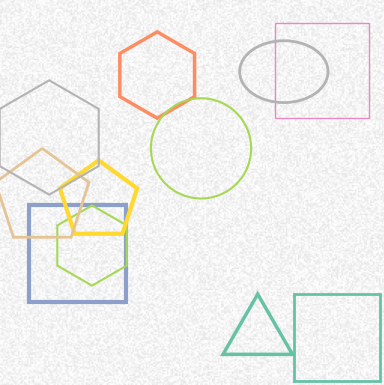[{"shape": "square", "thickness": 2, "radius": 0.56, "center": [0.875, 0.124]}, {"shape": "triangle", "thickness": 2.5, "radius": 0.52, "center": [0.669, 0.132]}, {"shape": "hexagon", "thickness": 2.5, "radius": 0.56, "center": [0.408, 0.805]}, {"shape": "square", "thickness": 3, "radius": 0.62, "center": [0.202, 0.342]}, {"shape": "square", "thickness": 1, "radius": 0.62, "center": [0.836, 0.817]}, {"shape": "circle", "thickness": 1.5, "radius": 0.65, "center": [0.522, 0.615]}, {"shape": "hexagon", "thickness": 1.5, "radius": 0.52, "center": [0.239, 0.362]}, {"shape": "pentagon", "thickness": 3, "radius": 0.53, "center": [0.256, 0.478]}, {"shape": "pentagon", "thickness": 2, "radius": 0.64, "center": [0.11, 0.487]}, {"shape": "hexagon", "thickness": 1.5, "radius": 0.74, "center": [0.128, 0.643]}, {"shape": "oval", "thickness": 2, "radius": 0.57, "center": [0.737, 0.814]}]